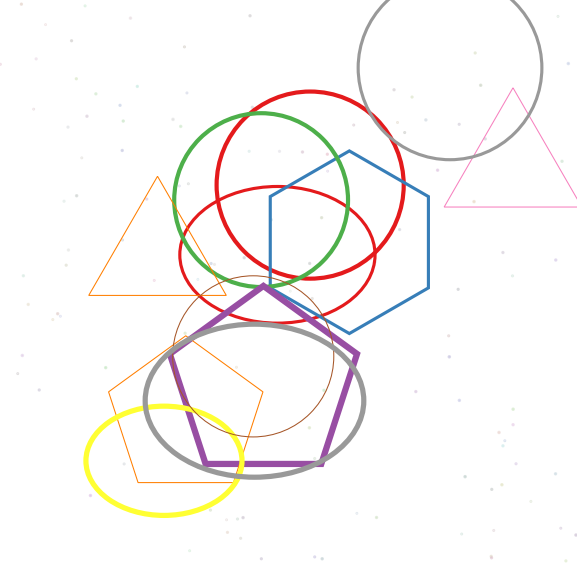[{"shape": "circle", "thickness": 2, "radius": 0.81, "center": [0.537, 0.679]}, {"shape": "oval", "thickness": 1.5, "radius": 0.85, "center": [0.48, 0.558]}, {"shape": "hexagon", "thickness": 1.5, "radius": 0.79, "center": [0.605, 0.58]}, {"shape": "circle", "thickness": 2, "radius": 0.75, "center": [0.452, 0.653]}, {"shape": "pentagon", "thickness": 3, "radius": 0.85, "center": [0.456, 0.334]}, {"shape": "triangle", "thickness": 0.5, "radius": 0.69, "center": [0.273, 0.556]}, {"shape": "pentagon", "thickness": 0.5, "radius": 0.7, "center": [0.322, 0.277]}, {"shape": "oval", "thickness": 2.5, "radius": 0.68, "center": [0.284, 0.201]}, {"shape": "circle", "thickness": 0.5, "radius": 0.7, "center": [0.438, 0.382]}, {"shape": "triangle", "thickness": 0.5, "radius": 0.69, "center": [0.888, 0.709]}, {"shape": "oval", "thickness": 2.5, "radius": 0.95, "center": [0.441, 0.305]}, {"shape": "circle", "thickness": 1.5, "radius": 0.8, "center": [0.779, 0.882]}]